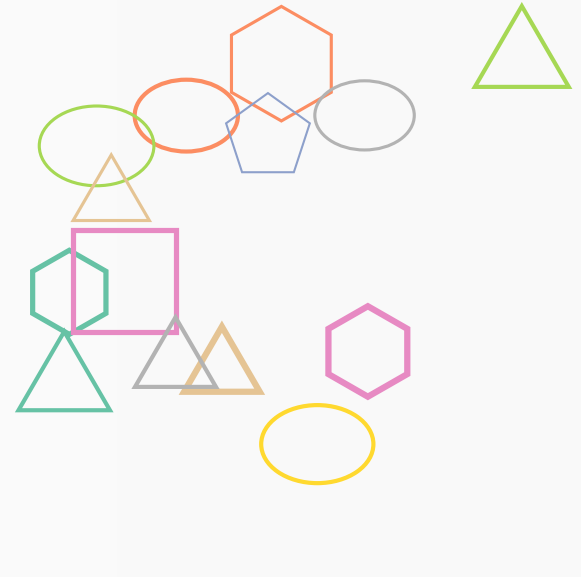[{"shape": "triangle", "thickness": 2, "radius": 0.45, "center": [0.11, 0.334]}, {"shape": "hexagon", "thickness": 2.5, "radius": 0.36, "center": [0.119, 0.493]}, {"shape": "hexagon", "thickness": 1.5, "radius": 0.5, "center": [0.484, 0.889]}, {"shape": "oval", "thickness": 2, "radius": 0.44, "center": [0.321, 0.799]}, {"shape": "pentagon", "thickness": 1, "radius": 0.38, "center": [0.461, 0.762]}, {"shape": "square", "thickness": 2.5, "radius": 0.44, "center": [0.214, 0.512]}, {"shape": "hexagon", "thickness": 3, "radius": 0.39, "center": [0.633, 0.391]}, {"shape": "oval", "thickness": 1.5, "radius": 0.49, "center": [0.166, 0.747]}, {"shape": "triangle", "thickness": 2, "radius": 0.47, "center": [0.898, 0.895]}, {"shape": "oval", "thickness": 2, "radius": 0.48, "center": [0.546, 0.23]}, {"shape": "triangle", "thickness": 3, "radius": 0.38, "center": [0.382, 0.358]}, {"shape": "triangle", "thickness": 1.5, "radius": 0.38, "center": [0.191, 0.655]}, {"shape": "oval", "thickness": 1.5, "radius": 0.43, "center": [0.627, 0.799]}, {"shape": "triangle", "thickness": 2, "radius": 0.4, "center": [0.302, 0.369]}]